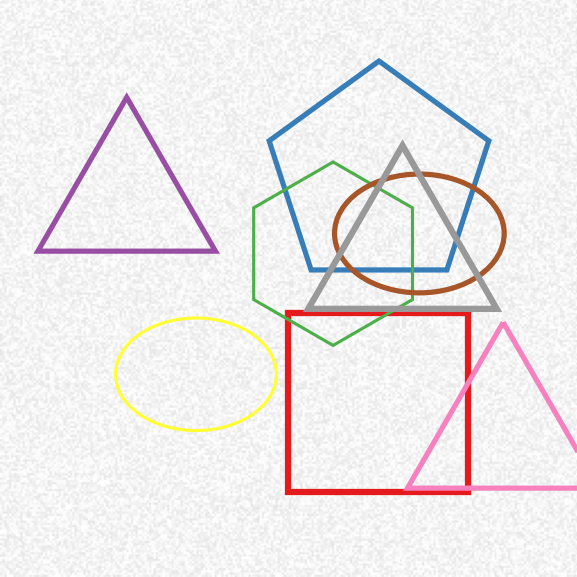[{"shape": "square", "thickness": 3, "radius": 0.78, "center": [0.654, 0.302]}, {"shape": "pentagon", "thickness": 2.5, "radius": 1.0, "center": [0.656, 0.693]}, {"shape": "hexagon", "thickness": 1.5, "radius": 0.79, "center": [0.577, 0.56]}, {"shape": "triangle", "thickness": 2.5, "radius": 0.89, "center": [0.219, 0.653]}, {"shape": "oval", "thickness": 1.5, "radius": 0.7, "center": [0.339, 0.351]}, {"shape": "oval", "thickness": 2.5, "radius": 0.73, "center": [0.726, 0.595]}, {"shape": "triangle", "thickness": 2.5, "radius": 0.96, "center": [0.871, 0.25]}, {"shape": "triangle", "thickness": 3, "radius": 0.94, "center": [0.697, 0.559]}]